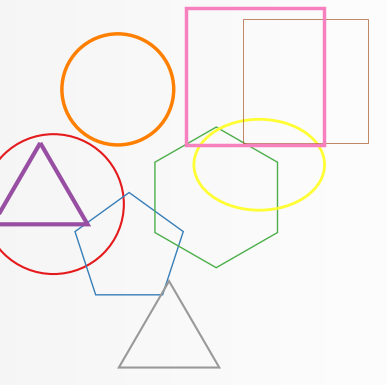[{"shape": "circle", "thickness": 1.5, "radius": 0.91, "center": [0.138, 0.47]}, {"shape": "pentagon", "thickness": 1, "radius": 0.73, "center": [0.333, 0.353]}, {"shape": "hexagon", "thickness": 1, "radius": 0.91, "center": [0.558, 0.487]}, {"shape": "triangle", "thickness": 3, "radius": 0.7, "center": [0.104, 0.488]}, {"shape": "circle", "thickness": 2.5, "radius": 0.72, "center": [0.304, 0.768]}, {"shape": "oval", "thickness": 2, "radius": 0.84, "center": [0.669, 0.572]}, {"shape": "square", "thickness": 0.5, "radius": 0.81, "center": [0.79, 0.789]}, {"shape": "square", "thickness": 2.5, "radius": 0.89, "center": [0.659, 0.802]}, {"shape": "triangle", "thickness": 1.5, "radius": 0.75, "center": [0.436, 0.12]}]